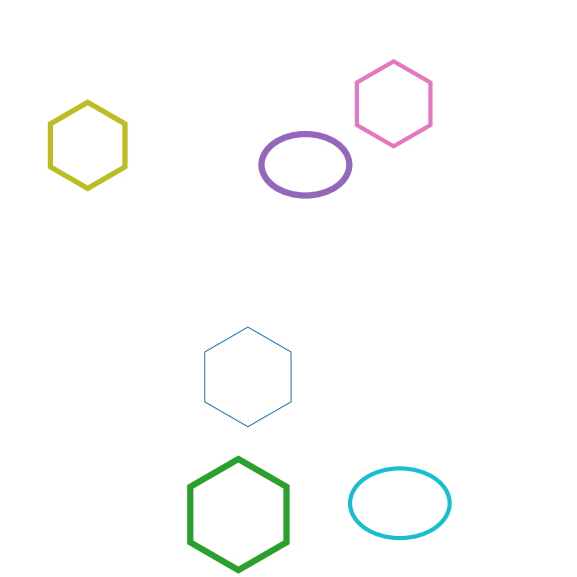[{"shape": "hexagon", "thickness": 0.5, "radius": 0.43, "center": [0.429, 0.346]}, {"shape": "hexagon", "thickness": 3, "radius": 0.48, "center": [0.413, 0.108]}, {"shape": "oval", "thickness": 3, "radius": 0.38, "center": [0.529, 0.714]}, {"shape": "hexagon", "thickness": 2, "radius": 0.37, "center": [0.682, 0.819]}, {"shape": "hexagon", "thickness": 2.5, "radius": 0.37, "center": [0.152, 0.747]}, {"shape": "oval", "thickness": 2, "radius": 0.43, "center": [0.692, 0.128]}]